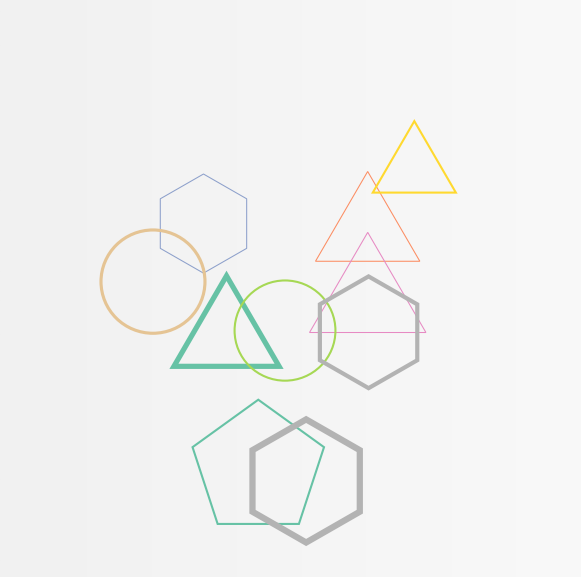[{"shape": "triangle", "thickness": 2.5, "radius": 0.52, "center": [0.39, 0.417]}, {"shape": "pentagon", "thickness": 1, "radius": 0.59, "center": [0.444, 0.188]}, {"shape": "triangle", "thickness": 0.5, "radius": 0.52, "center": [0.633, 0.599]}, {"shape": "hexagon", "thickness": 0.5, "radius": 0.43, "center": [0.35, 0.612]}, {"shape": "triangle", "thickness": 0.5, "radius": 0.58, "center": [0.633, 0.481]}, {"shape": "circle", "thickness": 1, "radius": 0.43, "center": [0.49, 0.427]}, {"shape": "triangle", "thickness": 1, "radius": 0.41, "center": [0.713, 0.707]}, {"shape": "circle", "thickness": 1.5, "radius": 0.45, "center": [0.263, 0.511]}, {"shape": "hexagon", "thickness": 3, "radius": 0.53, "center": [0.527, 0.166]}, {"shape": "hexagon", "thickness": 2, "radius": 0.48, "center": [0.634, 0.424]}]